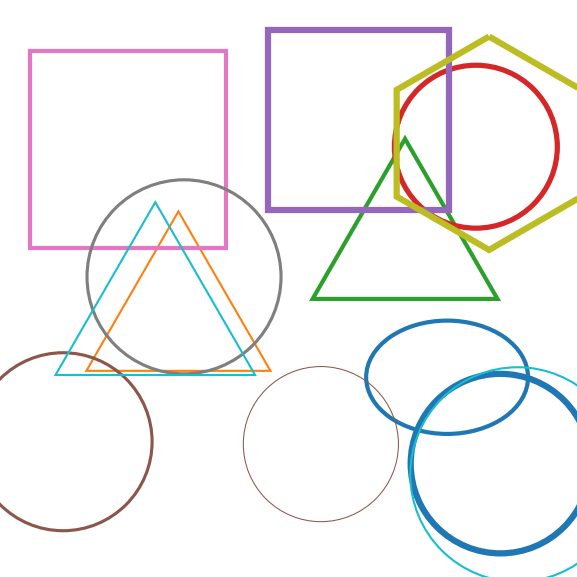[{"shape": "circle", "thickness": 3, "radius": 0.78, "center": [0.867, 0.196]}, {"shape": "oval", "thickness": 2, "radius": 0.7, "center": [0.774, 0.346]}, {"shape": "triangle", "thickness": 1, "radius": 0.92, "center": [0.309, 0.449]}, {"shape": "triangle", "thickness": 2, "radius": 0.92, "center": [0.701, 0.574]}, {"shape": "circle", "thickness": 2.5, "radius": 0.71, "center": [0.824, 0.745]}, {"shape": "square", "thickness": 3, "radius": 0.78, "center": [0.621, 0.791]}, {"shape": "circle", "thickness": 1.5, "radius": 0.77, "center": [0.109, 0.234]}, {"shape": "circle", "thickness": 0.5, "radius": 0.67, "center": [0.556, 0.23]}, {"shape": "square", "thickness": 2, "radius": 0.85, "center": [0.221, 0.74]}, {"shape": "circle", "thickness": 1.5, "radius": 0.84, "center": [0.319, 0.52]}, {"shape": "hexagon", "thickness": 3, "radius": 0.92, "center": [0.847, 0.751]}, {"shape": "circle", "thickness": 1, "radius": 0.93, "center": [0.896, 0.177]}, {"shape": "triangle", "thickness": 1, "radius": 1.0, "center": [0.269, 0.45]}]